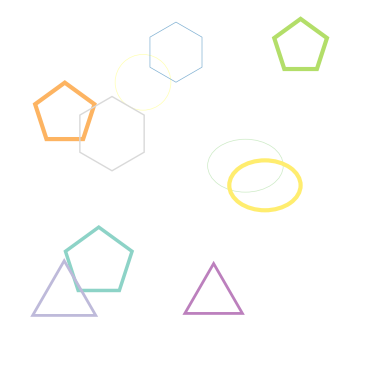[{"shape": "pentagon", "thickness": 2.5, "radius": 0.45, "center": [0.257, 0.319]}, {"shape": "circle", "thickness": 0.5, "radius": 0.36, "center": [0.371, 0.786]}, {"shape": "triangle", "thickness": 2, "radius": 0.47, "center": [0.167, 0.228]}, {"shape": "hexagon", "thickness": 0.5, "radius": 0.39, "center": [0.457, 0.864]}, {"shape": "pentagon", "thickness": 3, "radius": 0.41, "center": [0.168, 0.704]}, {"shape": "pentagon", "thickness": 3, "radius": 0.36, "center": [0.781, 0.879]}, {"shape": "hexagon", "thickness": 1, "radius": 0.48, "center": [0.291, 0.653]}, {"shape": "triangle", "thickness": 2, "radius": 0.43, "center": [0.555, 0.229]}, {"shape": "oval", "thickness": 0.5, "radius": 0.49, "center": [0.637, 0.57]}, {"shape": "oval", "thickness": 3, "radius": 0.46, "center": [0.688, 0.519]}]